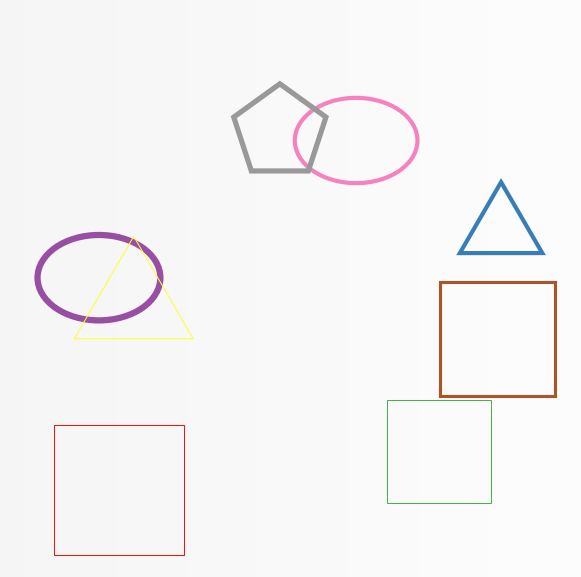[{"shape": "square", "thickness": 0.5, "radius": 0.56, "center": [0.205, 0.151]}, {"shape": "triangle", "thickness": 2, "radius": 0.41, "center": [0.862, 0.602]}, {"shape": "square", "thickness": 0.5, "radius": 0.45, "center": [0.755, 0.217]}, {"shape": "oval", "thickness": 3, "radius": 0.53, "center": [0.17, 0.518]}, {"shape": "triangle", "thickness": 0.5, "radius": 0.59, "center": [0.23, 0.472]}, {"shape": "square", "thickness": 1.5, "radius": 0.5, "center": [0.856, 0.412]}, {"shape": "oval", "thickness": 2, "radius": 0.53, "center": [0.613, 0.756]}, {"shape": "pentagon", "thickness": 2.5, "radius": 0.42, "center": [0.481, 0.771]}]